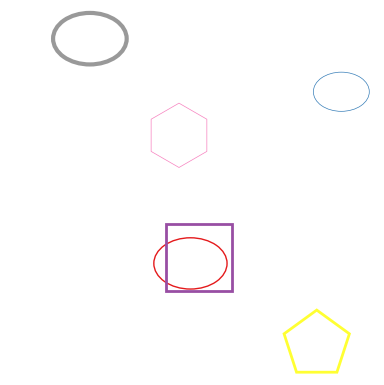[{"shape": "oval", "thickness": 1, "radius": 0.48, "center": [0.495, 0.316]}, {"shape": "oval", "thickness": 0.5, "radius": 0.36, "center": [0.887, 0.762]}, {"shape": "square", "thickness": 2, "radius": 0.43, "center": [0.518, 0.332]}, {"shape": "pentagon", "thickness": 2, "radius": 0.45, "center": [0.823, 0.105]}, {"shape": "hexagon", "thickness": 0.5, "radius": 0.42, "center": [0.465, 0.649]}, {"shape": "oval", "thickness": 3, "radius": 0.48, "center": [0.233, 0.9]}]